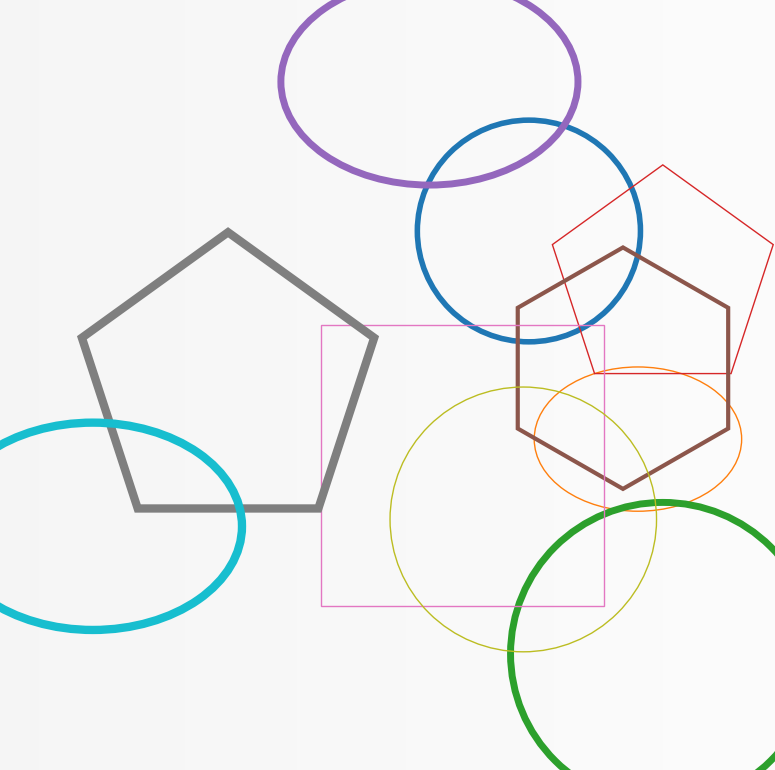[{"shape": "circle", "thickness": 2, "radius": 0.72, "center": [0.682, 0.7]}, {"shape": "oval", "thickness": 0.5, "radius": 0.67, "center": [0.823, 0.43]}, {"shape": "circle", "thickness": 2.5, "radius": 0.98, "center": [0.855, 0.151]}, {"shape": "pentagon", "thickness": 0.5, "radius": 0.75, "center": [0.855, 0.636]}, {"shape": "oval", "thickness": 2.5, "radius": 0.96, "center": [0.554, 0.894]}, {"shape": "hexagon", "thickness": 1.5, "radius": 0.78, "center": [0.804, 0.522]}, {"shape": "square", "thickness": 0.5, "radius": 0.91, "center": [0.597, 0.396]}, {"shape": "pentagon", "thickness": 3, "radius": 0.99, "center": [0.294, 0.5]}, {"shape": "circle", "thickness": 0.5, "radius": 0.86, "center": [0.675, 0.325]}, {"shape": "oval", "thickness": 3, "radius": 0.96, "center": [0.12, 0.316]}]